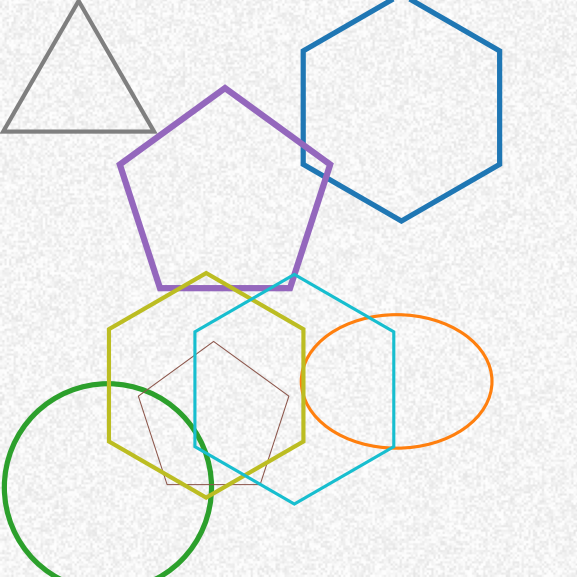[{"shape": "hexagon", "thickness": 2.5, "radius": 0.98, "center": [0.695, 0.813]}, {"shape": "oval", "thickness": 1.5, "radius": 0.83, "center": [0.687, 0.339]}, {"shape": "circle", "thickness": 2.5, "radius": 0.9, "center": [0.187, 0.155]}, {"shape": "pentagon", "thickness": 3, "radius": 0.96, "center": [0.39, 0.655]}, {"shape": "pentagon", "thickness": 0.5, "radius": 0.69, "center": [0.37, 0.271]}, {"shape": "triangle", "thickness": 2, "radius": 0.75, "center": [0.136, 0.847]}, {"shape": "hexagon", "thickness": 2, "radius": 0.97, "center": [0.357, 0.332]}, {"shape": "hexagon", "thickness": 1.5, "radius": 0.99, "center": [0.51, 0.325]}]